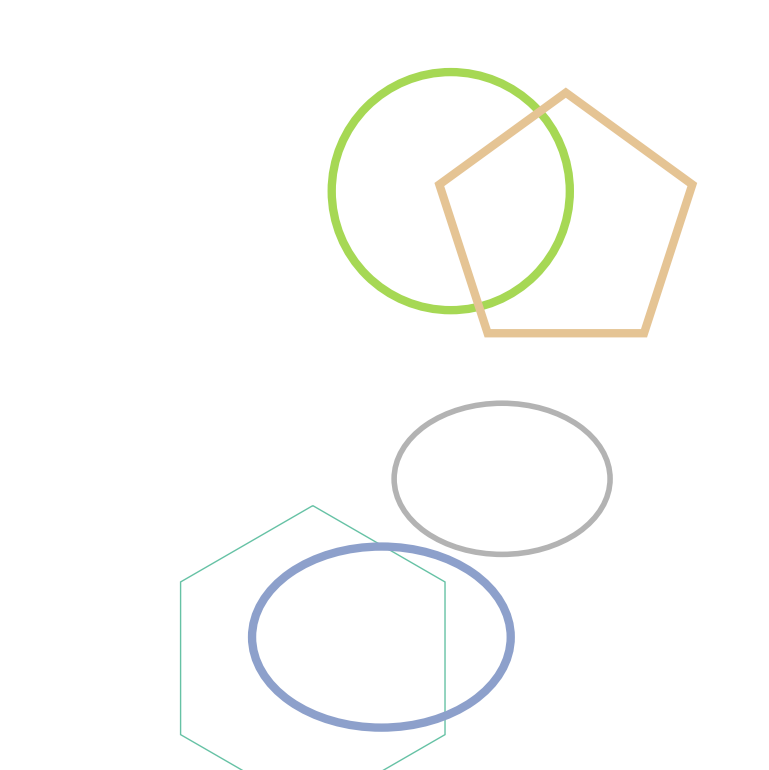[{"shape": "hexagon", "thickness": 0.5, "radius": 0.99, "center": [0.406, 0.145]}, {"shape": "oval", "thickness": 3, "radius": 0.84, "center": [0.495, 0.173]}, {"shape": "circle", "thickness": 3, "radius": 0.77, "center": [0.585, 0.752]}, {"shape": "pentagon", "thickness": 3, "radius": 0.86, "center": [0.735, 0.707]}, {"shape": "oval", "thickness": 2, "radius": 0.7, "center": [0.652, 0.378]}]